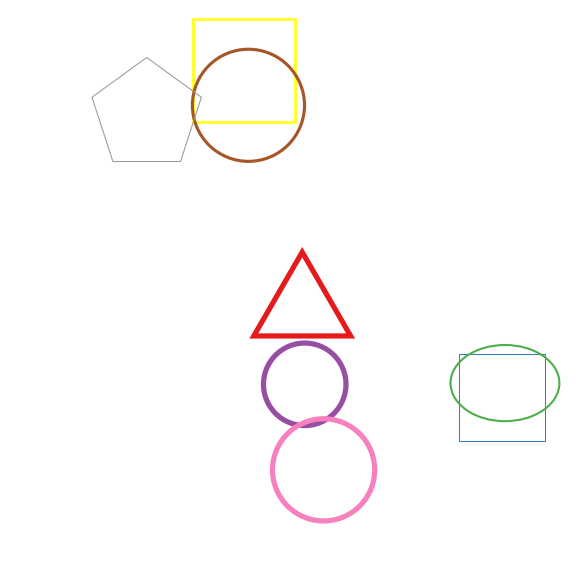[{"shape": "triangle", "thickness": 2.5, "radius": 0.48, "center": [0.523, 0.466]}, {"shape": "square", "thickness": 0.5, "radius": 0.38, "center": [0.869, 0.31]}, {"shape": "oval", "thickness": 1, "radius": 0.47, "center": [0.874, 0.336]}, {"shape": "circle", "thickness": 2.5, "radius": 0.36, "center": [0.528, 0.334]}, {"shape": "square", "thickness": 1.5, "radius": 0.44, "center": [0.422, 0.877]}, {"shape": "circle", "thickness": 1.5, "radius": 0.49, "center": [0.43, 0.817]}, {"shape": "circle", "thickness": 2.5, "radius": 0.44, "center": [0.56, 0.186]}, {"shape": "pentagon", "thickness": 0.5, "radius": 0.5, "center": [0.254, 0.8]}]